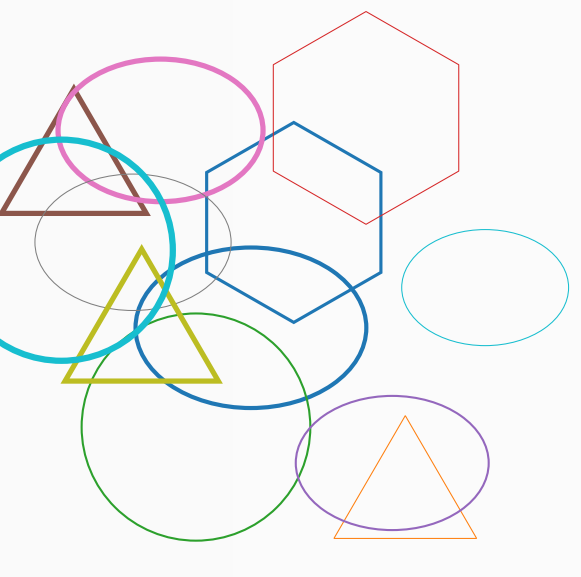[{"shape": "hexagon", "thickness": 1.5, "radius": 0.87, "center": [0.505, 0.614]}, {"shape": "oval", "thickness": 2, "radius": 0.99, "center": [0.432, 0.432]}, {"shape": "triangle", "thickness": 0.5, "radius": 0.71, "center": [0.697, 0.138]}, {"shape": "circle", "thickness": 1, "radius": 0.98, "center": [0.337, 0.26]}, {"shape": "hexagon", "thickness": 0.5, "radius": 0.92, "center": [0.63, 0.795]}, {"shape": "oval", "thickness": 1, "radius": 0.83, "center": [0.675, 0.197]}, {"shape": "triangle", "thickness": 2.5, "radius": 0.72, "center": [0.127, 0.702]}, {"shape": "oval", "thickness": 2.5, "radius": 0.88, "center": [0.276, 0.773]}, {"shape": "oval", "thickness": 0.5, "radius": 0.84, "center": [0.229, 0.58]}, {"shape": "triangle", "thickness": 2.5, "radius": 0.76, "center": [0.244, 0.415]}, {"shape": "oval", "thickness": 0.5, "radius": 0.72, "center": [0.835, 0.501]}, {"shape": "circle", "thickness": 3, "radius": 0.96, "center": [0.106, 0.566]}]